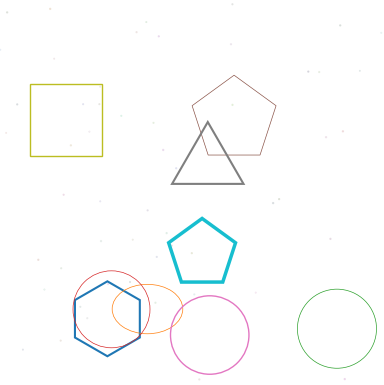[{"shape": "hexagon", "thickness": 1.5, "radius": 0.49, "center": [0.279, 0.172]}, {"shape": "oval", "thickness": 0.5, "radius": 0.46, "center": [0.383, 0.197]}, {"shape": "circle", "thickness": 0.5, "radius": 0.51, "center": [0.875, 0.146]}, {"shape": "circle", "thickness": 0.5, "radius": 0.5, "center": [0.29, 0.197]}, {"shape": "pentagon", "thickness": 0.5, "radius": 0.57, "center": [0.608, 0.69]}, {"shape": "circle", "thickness": 1, "radius": 0.51, "center": [0.545, 0.13]}, {"shape": "triangle", "thickness": 1.5, "radius": 0.54, "center": [0.54, 0.576]}, {"shape": "square", "thickness": 1, "radius": 0.47, "center": [0.172, 0.689]}, {"shape": "pentagon", "thickness": 2.5, "radius": 0.46, "center": [0.525, 0.341]}]